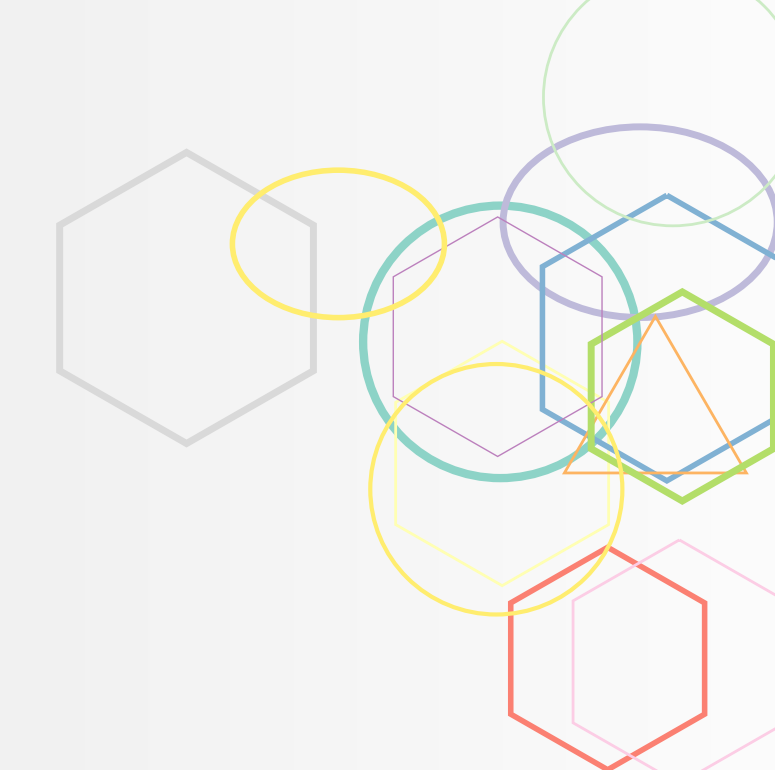[{"shape": "circle", "thickness": 3, "radius": 0.88, "center": [0.646, 0.556]}, {"shape": "hexagon", "thickness": 1, "radius": 0.79, "center": [0.648, 0.398]}, {"shape": "oval", "thickness": 2.5, "radius": 0.88, "center": [0.826, 0.711]}, {"shape": "hexagon", "thickness": 2, "radius": 0.72, "center": [0.784, 0.145]}, {"shape": "hexagon", "thickness": 2, "radius": 0.93, "center": [0.86, 0.561]}, {"shape": "triangle", "thickness": 1, "radius": 0.68, "center": [0.846, 0.454]}, {"shape": "hexagon", "thickness": 2.5, "radius": 0.68, "center": [0.88, 0.485]}, {"shape": "hexagon", "thickness": 1, "radius": 0.79, "center": [0.877, 0.14]}, {"shape": "hexagon", "thickness": 2.5, "radius": 0.95, "center": [0.241, 0.613]}, {"shape": "hexagon", "thickness": 0.5, "radius": 0.78, "center": [0.642, 0.563]}, {"shape": "circle", "thickness": 1, "radius": 0.83, "center": [0.868, 0.874]}, {"shape": "oval", "thickness": 2, "radius": 0.68, "center": [0.437, 0.683]}, {"shape": "circle", "thickness": 1.5, "radius": 0.81, "center": [0.64, 0.365]}]